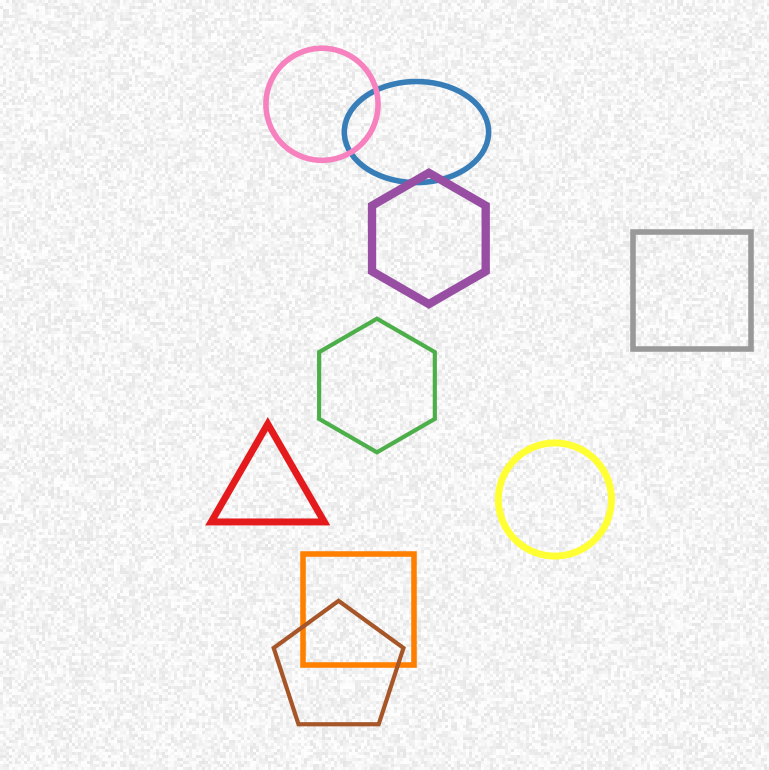[{"shape": "triangle", "thickness": 2.5, "radius": 0.42, "center": [0.348, 0.365]}, {"shape": "oval", "thickness": 2, "radius": 0.47, "center": [0.541, 0.829]}, {"shape": "hexagon", "thickness": 1.5, "radius": 0.43, "center": [0.49, 0.499]}, {"shape": "hexagon", "thickness": 3, "radius": 0.43, "center": [0.557, 0.69]}, {"shape": "square", "thickness": 2, "radius": 0.36, "center": [0.466, 0.209]}, {"shape": "circle", "thickness": 2.5, "radius": 0.37, "center": [0.721, 0.351]}, {"shape": "pentagon", "thickness": 1.5, "radius": 0.44, "center": [0.44, 0.131]}, {"shape": "circle", "thickness": 2, "radius": 0.36, "center": [0.418, 0.865]}, {"shape": "square", "thickness": 2, "radius": 0.38, "center": [0.899, 0.623]}]